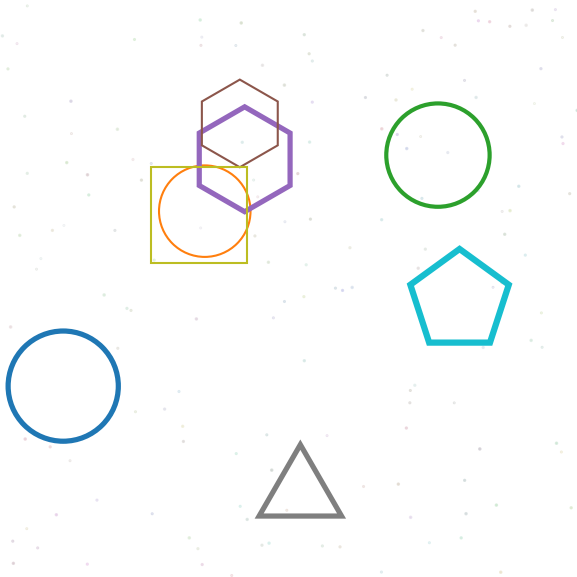[{"shape": "circle", "thickness": 2.5, "radius": 0.48, "center": [0.109, 0.331]}, {"shape": "circle", "thickness": 1, "radius": 0.4, "center": [0.355, 0.633]}, {"shape": "circle", "thickness": 2, "radius": 0.45, "center": [0.758, 0.731]}, {"shape": "hexagon", "thickness": 2.5, "radius": 0.45, "center": [0.424, 0.723]}, {"shape": "hexagon", "thickness": 1, "radius": 0.38, "center": [0.415, 0.785]}, {"shape": "triangle", "thickness": 2.5, "radius": 0.41, "center": [0.52, 0.147]}, {"shape": "square", "thickness": 1, "radius": 0.41, "center": [0.344, 0.626]}, {"shape": "pentagon", "thickness": 3, "radius": 0.45, "center": [0.796, 0.478]}]